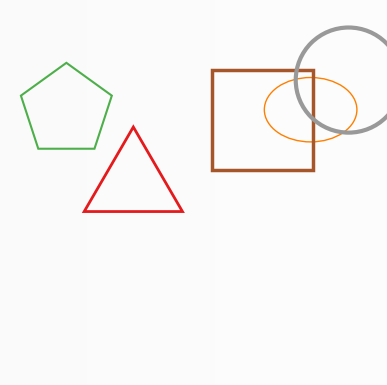[{"shape": "triangle", "thickness": 2, "radius": 0.73, "center": [0.344, 0.524]}, {"shape": "pentagon", "thickness": 1.5, "radius": 0.62, "center": [0.171, 0.713]}, {"shape": "oval", "thickness": 1, "radius": 0.6, "center": [0.802, 0.715]}, {"shape": "square", "thickness": 2.5, "radius": 0.65, "center": [0.677, 0.688]}, {"shape": "circle", "thickness": 3, "radius": 0.68, "center": [0.9, 0.792]}]